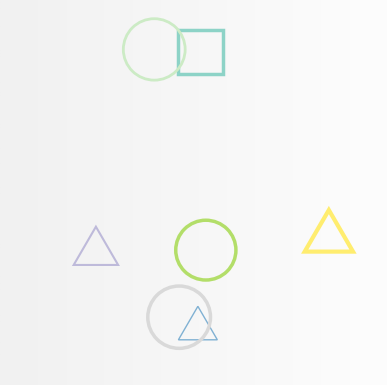[{"shape": "square", "thickness": 2.5, "radius": 0.29, "center": [0.517, 0.865]}, {"shape": "triangle", "thickness": 1.5, "radius": 0.33, "center": [0.247, 0.345]}, {"shape": "triangle", "thickness": 1, "radius": 0.29, "center": [0.511, 0.146]}, {"shape": "circle", "thickness": 2.5, "radius": 0.39, "center": [0.531, 0.35]}, {"shape": "circle", "thickness": 2.5, "radius": 0.4, "center": [0.462, 0.176]}, {"shape": "circle", "thickness": 2, "radius": 0.4, "center": [0.398, 0.872]}, {"shape": "triangle", "thickness": 3, "radius": 0.36, "center": [0.849, 0.382]}]